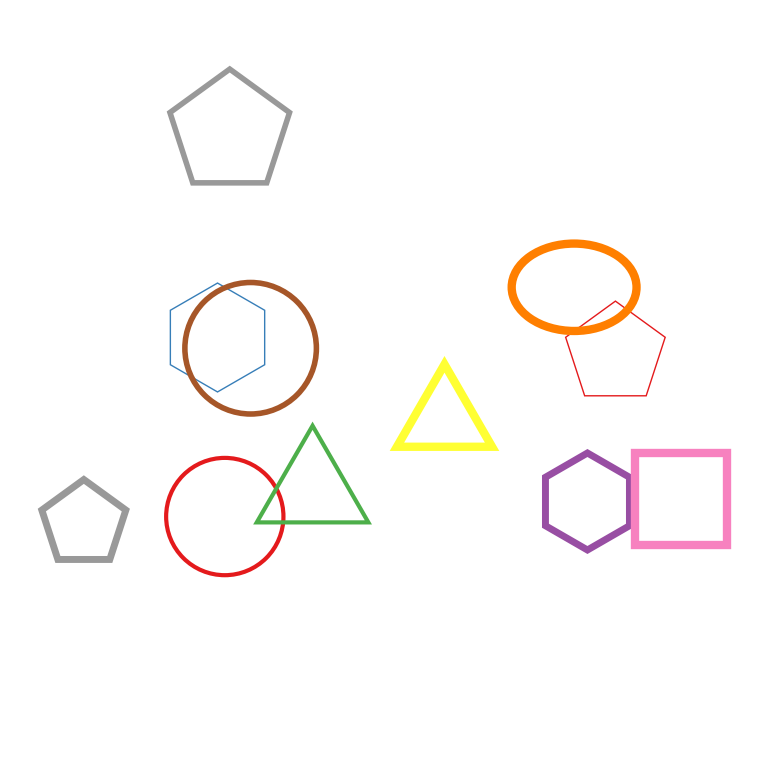[{"shape": "circle", "thickness": 1.5, "radius": 0.38, "center": [0.292, 0.329]}, {"shape": "pentagon", "thickness": 0.5, "radius": 0.34, "center": [0.799, 0.541]}, {"shape": "hexagon", "thickness": 0.5, "radius": 0.35, "center": [0.282, 0.562]}, {"shape": "triangle", "thickness": 1.5, "radius": 0.42, "center": [0.406, 0.363]}, {"shape": "hexagon", "thickness": 2.5, "radius": 0.31, "center": [0.763, 0.349]}, {"shape": "oval", "thickness": 3, "radius": 0.41, "center": [0.746, 0.627]}, {"shape": "triangle", "thickness": 3, "radius": 0.36, "center": [0.577, 0.455]}, {"shape": "circle", "thickness": 2, "radius": 0.43, "center": [0.325, 0.548]}, {"shape": "square", "thickness": 3, "radius": 0.3, "center": [0.885, 0.352]}, {"shape": "pentagon", "thickness": 2.5, "radius": 0.29, "center": [0.109, 0.32]}, {"shape": "pentagon", "thickness": 2, "radius": 0.41, "center": [0.298, 0.829]}]